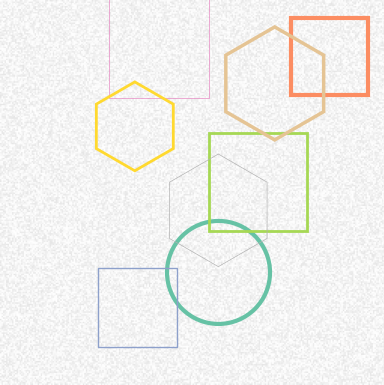[{"shape": "circle", "thickness": 3, "radius": 0.67, "center": [0.568, 0.292]}, {"shape": "square", "thickness": 3, "radius": 0.5, "center": [0.855, 0.853]}, {"shape": "square", "thickness": 1, "radius": 0.51, "center": [0.356, 0.201]}, {"shape": "square", "thickness": 0.5, "radius": 0.65, "center": [0.413, 0.874]}, {"shape": "square", "thickness": 2, "radius": 0.64, "center": [0.669, 0.528]}, {"shape": "hexagon", "thickness": 2, "radius": 0.58, "center": [0.35, 0.672]}, {"shape": "hexagon", "thickness": 2.5, "radius": 0.73, "center": [0.714, 0.783]}, {"shape": "hexagon", "thickness": 0.5, "radius": 0.73, "center": [0.567, 0.454]}]